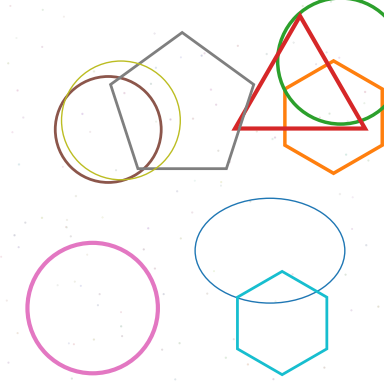[{"shape": "oval", "thickness": 1, "radius": 0.97, "center": [0.701, 0.349]}, {"shape": "hexagon", "thickness": 2.5, "radius": 0.73, "center": [0.866, 0.696]}, {"shape": "circle", "thickness": 2.5, "radius": 0.82, "center": [0.885, 0.841]}, {"shape": "triangle", "thickness": 3, "radius": 0.97, "center": [0.779, 0.764]}, {"shape": "circle", "thickness": 2, "radius": 0.69, "center": [0.281, 0.664]}, {"shape": "circle", "thickness": 3, "radius": 0.85, "center": [0.241, 0.2]}, {"shape": "pentagon", "thickness": 2, "radius": 0.98, "center": [0.473, 0.72]}, {"shape": "circle", "thickness": 1, "radius": 0.77, "center": [0.314, 0.687]}, {"shape": "hexagon", "thickness": 2, "radius": 0.67, "center": [0.733, 0.161]}]